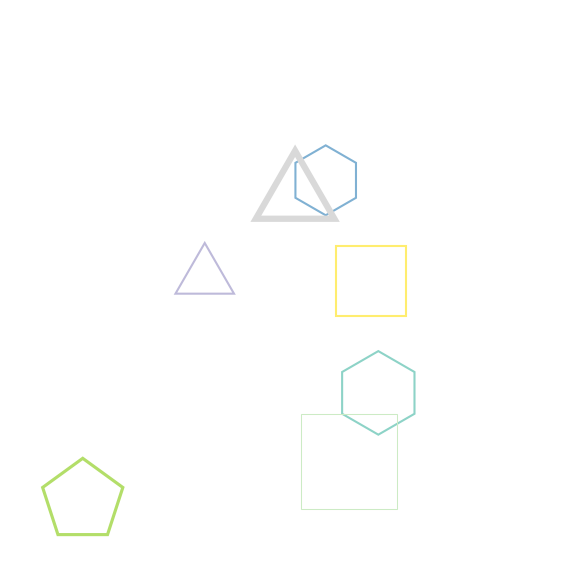[{"shape": "hexagon", "thickness": 1, "radius": 0.36, "center": [0.655, 0.319]}, {"shape": "triangle", "thickness": 1, "radius": 0.29, "center": [0.355, 0.52]}, {"shape": "hexagon", "thickness": 1, "radius": 0.3, "center": [0.564, 0.687]}, {"shape": "pentagon", "thickness": 1.5, "radius": 0.37, "center": [0.143, 0.132]}, {"shape": "triangle", "thickness": 3, "radius": 0.39, "center": [0.511, 0.66]}, {"shape": "square", "thickness": 0.5, "radius": 0.41, "center": [0.605, 0.2]}, {"shape": "square", "thickness": 1, "radius": 0.3, "center": [0.643, 0.512]}]